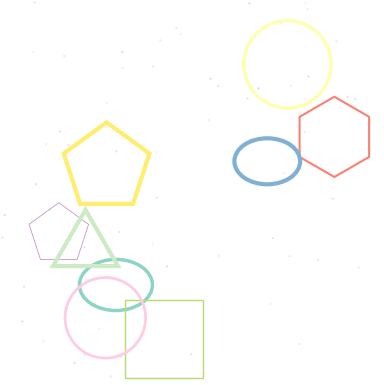[{"shape": "oval", "thickness": 2.5, "radius": 0.47, "center": [0.301, 0.26]}, {"shape": "circle", "thickness": 2.5, "radius": 0.57, "center": [0.747, 0.833]}, {"shape": "hexagon", "thickness": 1.5, "radius": 0.52, "center": [0.868, 0.644]}, {"shape": "oval", "thickness": 3, "radius": 0.43, "center": [0.694, 0.581]}, {"shape": "square", "thickness": 1, "radius": 0.51, "center": [0.425, 0.119]}, {"shape": "circle", "thickness": 2, "radius": 0.52, "center": [0.274, 0.175]}, {"shape": "pentagon", "thickness": 0.5, "radius": 0.41, "center": [0.153, 0.392]}, {"shape": "triangle", "thickness": 3, "radius": 0.49, "center": [0.222, 0.358]}, {"shape": "pentagon", "thickness": 3, "radius": 0.59, "center": [0.277, 0.565]}]